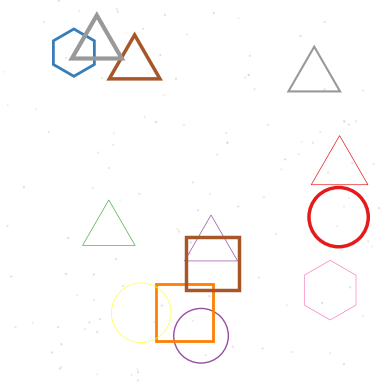[{"shape": "circle", "thickness": 2.5, "radius": 0.39, "center": [0.88, 0.436]}, {"shape": "triangle", "thickness": 0.5, "radius": 0.43, "center": [0.882, 0.563]}, {"shape": "hexagon", "thickness": 2, "radius": 0.31, "center": [0.192, 0.863]}, {"shape": "triangle", "thickness": 0.5, "radius": 0.39, "center": [0.283, 0.402]}, {"shape": "triangle", "thickness": 0.5, "radius": 0.4, "center": [0.548, 0.362]}, {"shape": "circle", "thickness": 1, "radius": 0.35, "center": [0.522, 0.128]}, {"shape": "square", "thickness": 2, "radius": 0.37, "center": [0.48, 0.189]}, {"shape": "circle", "thickness": 0.5, "radius": 0.39, "center": [0.367, 0.188]}, {"shape": "triangle", "thickness": 2.5, "radius": 0.38, "center": [0.35, 0.833]}, {"shape": "square", "thickness": 2.5, "radius": 0.34, "center": [0.551, 0.315]}, {"shape": "hexagon", "thickness": 0.5, "radius": 0.39, "center": [0.858, 0.246]}, {"shape": "triangle", "thickness": 1.5, "radius": 0.39, "center": [0.816, 0.801]}, {"shape": "triangle", "thickness": 3, "radius": 0.37, "center": [0.251, 0.885]}]